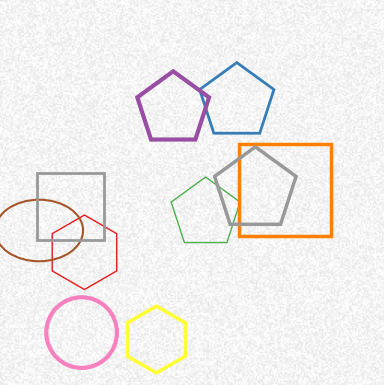[{"shape": "hexagon", "thickness": 1, "radius": 0.48, "center": [0.219, 0.345]}, {"shape": "pentagon", "thickness": 2, "radius": 0.51, "center": [0.615, 0.736]}, {"shape": "pentagon", "thickness": 1, "radius": 0.47, "center": [0.534, 0.446]}, {"shape": "pentagon", "thickness": 3, "radius": 0.49, "center": [0.45, 0.717]}, {"shape": "square", "thickness": 2.5, "radius": 0.6, "center": [0.74, 0.506]}, {"shape": "hexagon", "thickness": 2.5, "radius": 0.43, "center": [0.406, 0.118]}, {"shape": "oval", "thickness": 1.5, "radius": 0.57, "center": [0.102, 0.401]}, {"shape": "circle", "thickness": 3, "radius": 0.46, "center": [0.212, 0.136]}, {"shape": "pentagon", "thickness": 2.5, "radius": 0.56, "center": [0.663, 0.507]}, {"shape": "square", "thickness": 2, "radius": 0.44, "center": [0.184, 0.464]}]